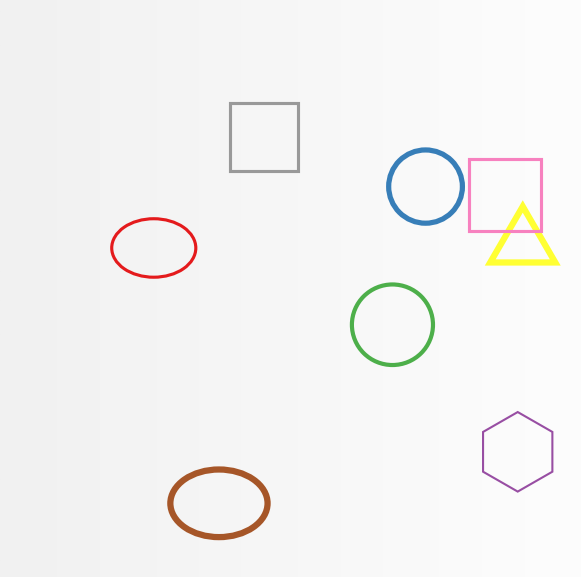[{"shape": "oval", "thickness": 1.5, "radius": 0.36, "center": [0.265, 0.57]}, {"shape": "circle", "thickness": 2.5, "radius": 0.32, "center": [0.732, 0.676]}, {"shape": "circle", "thickness": 2, "radius": 0.35, "center": [0.675, 0.437]}, {"shape": "hexagon", "thickness": 1, "radius": 0.34, "center": [0.891, 0.217]}, {"shape": "triangle", "thickness": 3, "radius": 0.32, "center": [0.899, 0.577]}, {"shape": "oval", "thickness": 3, "radius": 0.42, "center": [0.377, 0.128]}, {"shape": "square", "thickness": 1.5, "radius": 0.31, "center": [0.869, 0.662]}, {"shape": "square", "thickness": 1.5, "radius": 0.29, "center": [0.454, 0.762]}]